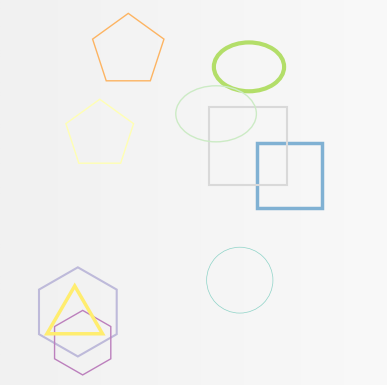[{"shape": "circle", "thickness": 0.5, "radius": 0.43, "center": [0.619, 0.272]}, {"shape": "pentagon", "thickness": 1, "radius": 0.46, "center": [0.257, 0.65]}, {"shape": "hexagon", "thickness": 1.5, "radius": 0.58, "center": [0.201, 0.19]}, {"shape": "square", "thickness": 2.5, "radius": 0.42, "center": [0.746, 0.543]}, {"shape": "pentagon", "thickness": 1, "radius": 0.48, "center": [0.331, 0.868]}, {"shape": "oval", "thickness": 3, "radius": 0.45, "center": [0.643, 0.826]}, {"shape": "square", "thickness": 1.5, "radius": 0.51, "center": [0.64, 0.621]}, {"shape": "hexagon", "thickness": 1, "radius": 0.42, "center": [0.213, 0.11]}, {"shape": "oval", "thickness": 1, "radius": 0.52, "center": [0.558, 0.704]}, {"shape": "triangle", "thickness": 2.5, "radius": 0.41, "center": [0.193, 0.174]}]